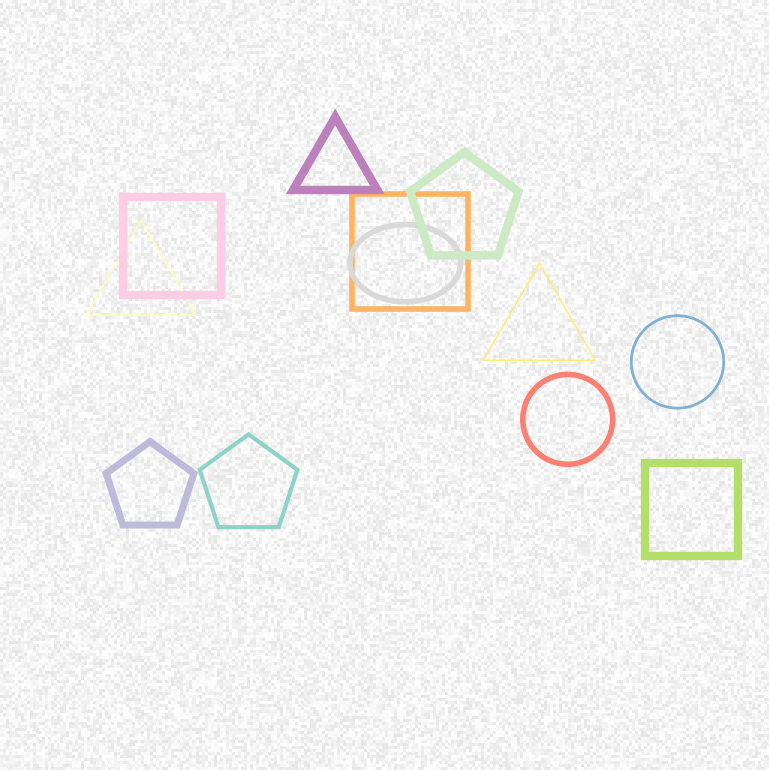[{"shape": "pentagon", "thickness": 1.5, "radius": 0.33, "center": [0.323, 0.369]}, {"shape": "triangle", "thickness": 0.5, "radius": 0.41, "center": [0.183, 0.632]}, {"shape": "pentagon", "thickness": 2.5, "radius": 0.3, "center": [0.195, 0.367]}, {"shape": "circle", "thickness": 2, "radius": 0.29, "center": [0.737, 0.455]}, {"shape": "circle", "thickness": 1, "radius": 0.3, "center": [0.88, 0.53]}, {"shape": "square", "thickness": 2, "radius": 0.37, "center": [0.532, 0.674]}, {"shape": "square", "thickness": 3, "radius": 0.3, "center": [0.898, 0.338]}, {"shape": "square", "thickness": 3, "radius": 0.32, "center": [0.224, 0.68]}, {"shape": "oval", "thickness": 2, "radius": 0.36, "center": [0.526, 0.658]}, {"shape": "triangle", "thickness": 3, "radius": 0.32, "center": [0.435, 0.785]}, {"shape": "pentagon", "thickness": 3, "radius": 0.37, "center": [0.603, 0.728]}, {"shape": "triangle", "thickness": 0.5, "radius": 0.42, "center": [0.7, 0.574]}]